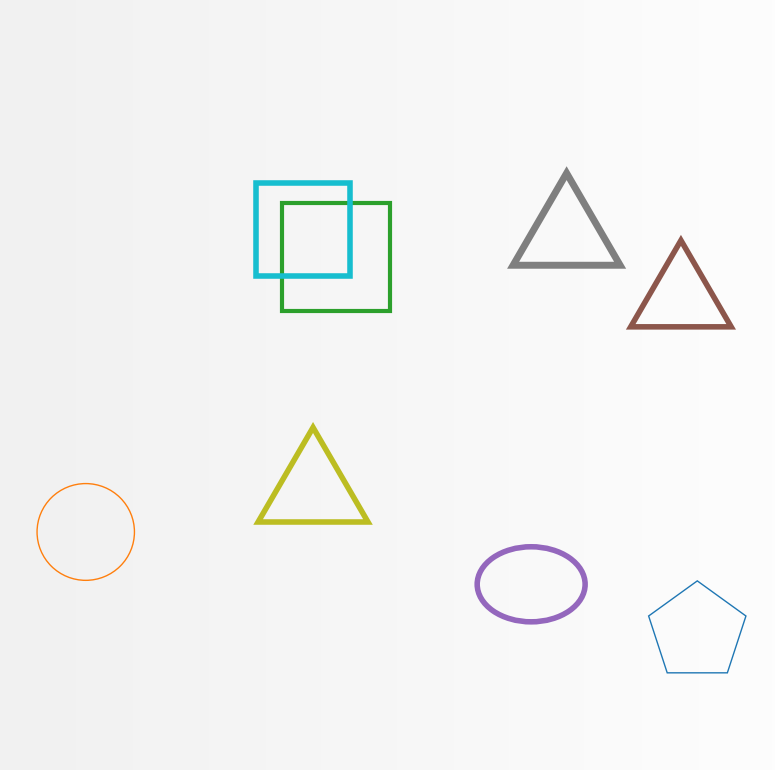[{"shape": "pentagon", "thickness": 0.5, "radius": 0.33, "center": [0.9, 0.18]}, {"shape": "circle", "thickness": 0.5, "radius": 0.31, "center": [0.111, 0.309]}, {"shape": "square", "thickness": 1.5, "radius": 0.35, "center": [0.434, 0.667]}, {"shape": "oval", "thickness": 2, "radius": 0.35, "center": [0.685, 0.241]}, {"shape": "triangle", "thickness": 2, "radius": 0.37, "center": [0.879, 0.613]}, {"shape": "triangle", "thickness": 2.5, "radius": 0.4, "center": [0.731, 0.695]}, {"shape": "triangle", "thickness": 2, "radius": 0.41, "center": [0.404, 0.363]}, {"shape": "square", "thickness": 2, "radius": 0.3, "center": [0.392, 0.702]}]